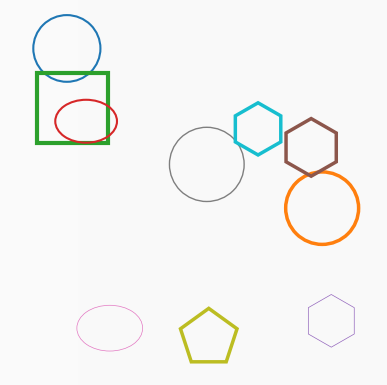[{"shape": "circle", "thickness": 1.5, "radius": 0.43, "center": [0.173, 0.874]}, {"shape": "circle", "thickness": 2.5, "radius": 0.47, "center": [0.831, 0.459]}, {"shape": "square", "thickness": 3, "radius": 0.46, "center": [0.188, 0.719]}, {"shape": "oval", "thickness": 1.5, "radius": 0.4, "center": [0.222, 0.685]}, {"shape": "hexagon", "thickness": 0.5, "radius": 0.34, "center": [0.855, 0.167]}, {"shape": "hexagon", "thickness": 2.5, "radius": 0.37, "center": [0.803, 0.617]}, {"shape": "oval", "thickness": 0.5, "radius": 0.42, "center": [0.283, 0.148]}, {"shape": "circle", "thickness": 1, "radius": 0.48, "center": [0.534, 0.573]}, {"shape": "pentagon", "thickness": 2.5, "radius": 0.38, "center": [0.539, 0.122]}, {"shape": "hexagon", "thickness": 2.5, "radius": 0.34, "center": [0.666, 0.665]}]